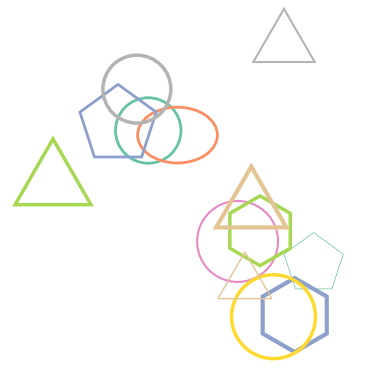[{"shape": "pentagon", "thickness": 0.5, "radius": 0.4, "center": [0.815, 0.315]}, {"shape": "circle", "thickness": 2, "radius": 0.43, "center": [0.385, 0.661]}, {"shape": "oval", "thickness": 2, "radius": 0.52, "center": [0.461, 0.649]}, {"shape": "hexagon", "thickness": 3, "radius": 0.48, "center": [0.765, 0.182]}, {"shape": "pentagon", "thickness": 2, "radius": 0.52, "center": [0.307, 0.677]}, {"shape": "circle", "thickness": 1.5, "radius": 0.53, "center": [0.617, 0.373]}, {"shape": "hexagon", "thickness": 2.5, "radius": 0.45, "center": [0.675, 0.401]}, {"shape": "triangle", "thickness": 2.5, "radius": 0.57, "center": [0.138, 0.525]}, {"shape": "circle", "thickness": 2.5, "radius": 0.54, "center": [0.71, 0.177]}, {"shape": "triangle", "thickness": 3, "radius": 0.53, "center": [0.653, 0.462]}, {"shape": "triangle", "thickness": 1, "radius": 0.4, "center": [0.636, 0.265]}, {"shape": "triangle", "thickness": 1.5, "radius": 0.46, "center": [0.738, 0.885]}, {"shape": "circle", "thickness": 2.5, "radius": 0.44, "center": [0.355, 0.769]}]